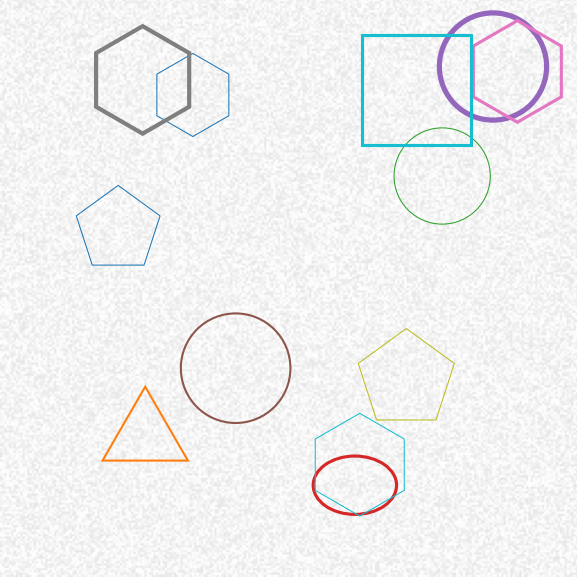[{"shape": "hexagon", "thickness": 0.5, "radius": 0.36, "center": [0.334, 0.835]}, {"shape": "pentagon", "thickness": 0.5, "radius": 0.38, "center": [0.205, 0.602]}, {"shape": "triangle", "thickness": 1, "radius": 0.43, "center": [0.251, 0.244]}, {"shape": "circle", "thickness": 0.5, "radius": 0.42, "center": [0.766, 0.694]}, {"shape": "oval", "thickness": 1.5, "radius": 0.36, "center": [0.615, 0.159]}, {"shape": "circle", "thickness": 2.5, "radius": 0.46, "center": [0.854, 0.884]}, {"shape": "circle", "thickness": 1, "radius": 0.47, "center": [0.408, 0.362]}, {"shape": "hexagon", "thickness": 1.5, "radius": 0.44, "center": [0.896, 0.875]}, {"shape": "hexagon", "thickness": 2, "radius": 0.47, "center": [0.247, 0.861]}, {"shape": "pentagon", "thickness": 0.5, "radius": 0.44, "center": [0.704, 0.343]}, {"shape": "hexagon", "thickness": 0.5, "radius": 0.44, "center": [0.623, 0.194]}, {"shape": "square", "thickness": 1.5, "radius": 0.48, "center": [0.721, 0.843]}]